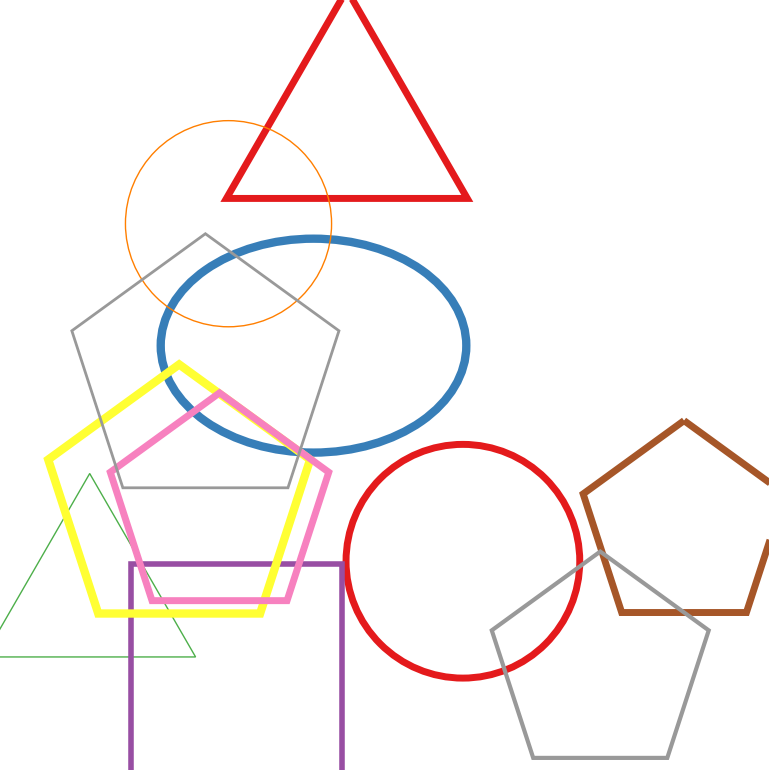[{"shape": "triangle", "thickness": 2.5, "radius": 0.9, "center": [0.45, 0.833]}, {"shape": "circle", "thickness": 2.5, "radius": 0.76, "center": [0.601, 0.271]}, {"shape": "oval", "thickness": 3, "radius": 0.99, "center": [0.407, 0.551]}, {"shape": "triangle", "thickness": 0.5, "radius": 0.79, "center": [0.116, 0.226]}, {"shape": "square", "thickness": 2, "radius": 0.68, "center": [0.307, 0.131]}, {"shape": "circle", "thickness": 0.5, "radius": 0.67, "center": [0.297, 0.709]}, {"shape": "pentagon", "thickness": 3, "radius": 0.89, "center": [0.233, 0.348]}, {"shape": "pentagon", "thickness": 2.5, "radius": 0.69, "center": [0.888, 0.316]}, {"shape": "pentagon", "thickness": 2.5, "radius": 0.75, "center": [0.285, 0.341]}, {"shape": "pentagon", "thickness": 1, "radius": 0.91, "center": [0.267, 0.514]}, {"shape": "pentagon", "thickness": 1.5, "radius": 0.74, "center": [0.78, 0.136]}]